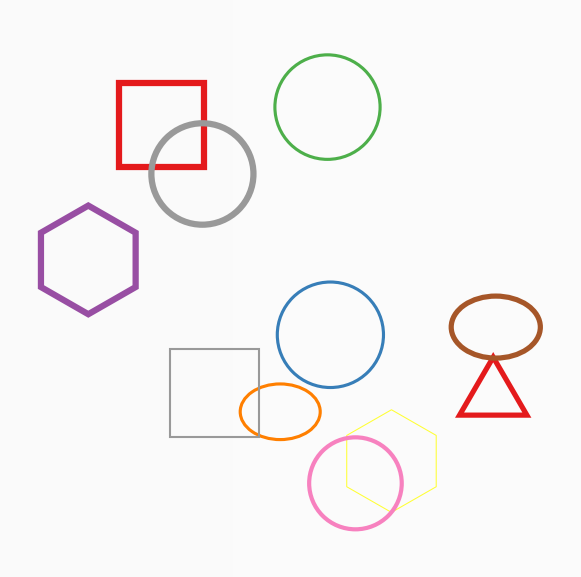[{"shape": "triangle", "thickness": 2.5, "radius": 0.33, "center": [0.849, 0.314]}, {"shape": "square", "thickness": 3, "radius": 0.36, "center": [0.277, 0.782]}, {"shape": "circle", "thickness": 1.5, "radius": 0.46, "center": [0.568, 0.419]}, {"shape": "circle", "thickness": 1.5, "radius": 0.45, "center": [0.563, 0.814]}, {"shape": "hexagon", "thickness": 3, "radius": 0.47, "center": [0.152, 0.549]}, {"shape": "oval", "thickness": 1.5, "radius": 0.34, "center": [0.482, 0.286]}, {"shape": "hexagon", "thickness": 0.5, "radius": 0.44, "center": [0.673, 0.201]}, {"shape": "oval", "thickness": 2.5, "radius": 0.38, "center": [0.853, 0.433]}, {"shape": "circle", "thickness": 2, "radius": 0.4, "center": [0.612, 0.162]}, {"shape": "circle", "thickness": 3, "radius": 0.44, "center": [0.348, 0.698]}, {"shape": "square", "thickness": 1, "radius": 0.38, "center": [0.369, 0.319]}]